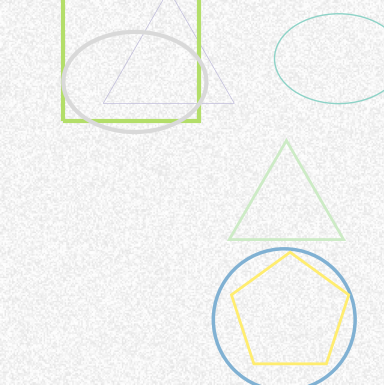[{"shape": "oval", "thickness": 1, "radius": 0.83, "center": [0.88, 0.848]}, {"shape": "triangle", "thickness": 0.5, "radius": 0.98, "center": [0.438, 0.83]}, {"shape": "circle", "thickness": 2.5, "radius": 0.92, "center": [0.738, 0.17]}, {"shape": "square", "thickness": 3, "radius": 0.88, "center": [0.34, 0.863]}, {"shape": "oval", "thickness": 3, "radius": 0.93, "center": [0.35, 0.787]}, {"shape": "triangle", "thickness": 2, "radius": 0.86, "center": [0.744, 0.463]}, {"shape": "pentagon", "thickness": 2, "radius": 0.8, "center": [0.754, 0.185]}]